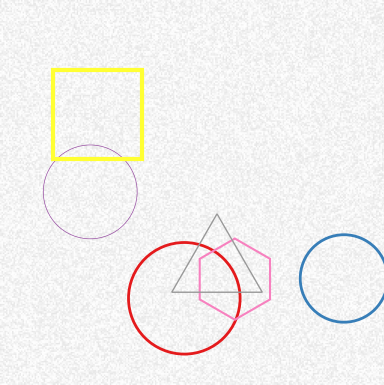[{"shape": "circle", "thickness": 2, "radius": 0.72, "center": [0.479, 0.225]}, {"shape": "circle", "thickness": 2, "radius": 0.57, "center": [0.893, 0.277]}, {"shape": "circle", "thickness": 0.5, "radius": 0.61, "center": [0.234, 0.502]}, {"shape": "square", "thickness": 3, "radius": 0.57, "center": [0.253, 0.703]}, {"shape": "hexagon", "thickness": 1.5, "radius": 0.53, "center": [0.61, 0.275]}, {"shape": "triangle", "thickness": 1, "radius": 0.68, "center": [0.564, 0.309]}]